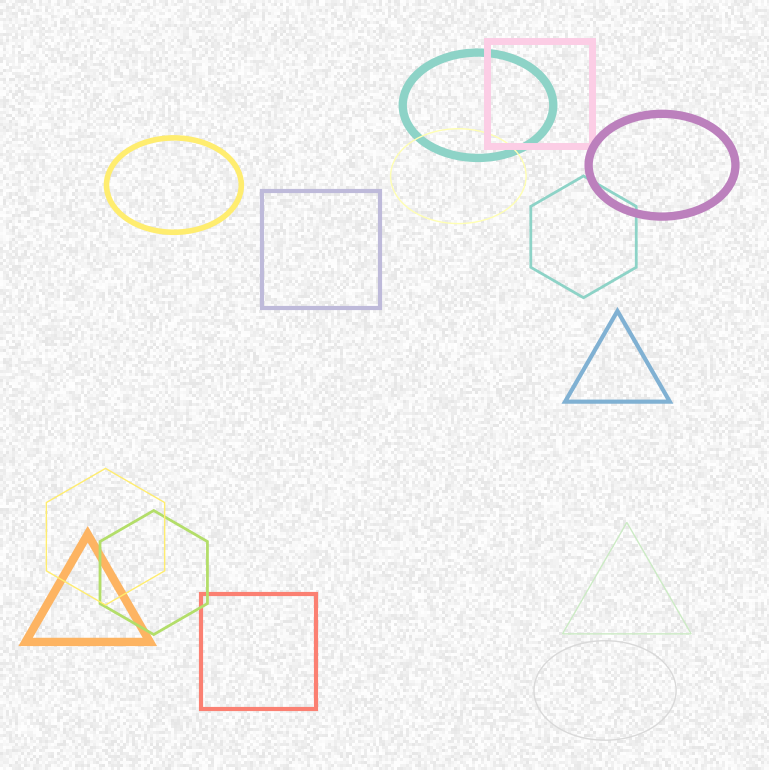[{"shape": "hexagon", "thickness": 1, "radius": 0.4, "center": [0.758, 0.692]}, {"shape": "oval", "thickness": 3, "radius": 0.49, "center": [0.621, 0.863]}, {"shape": "oval", "thickness": 0.5, "radius": 0.44, "center": [0.595, 0.771]}, {"shape": "square", "thickness": 1.5, "radius": 0.38, "center": [0.417, 0.676]}, {"shape": "square", "thickness": 1.5, "radius": 0.37, "center": [0.336, 0.154]}, {"shape": "triangle", "thickness": 1.5, "radius": 0.39, "center": [0.802, 0.518]}, {"shape": "triangle", "thickness": 3, "radius": 0.47, "center": [0.114, 0.213]}, {"shape": "hexagon", "thickness": 1, "radius": 0.4, "center": [0.2, 0.256]}, {"shape": "square", "thickness": 2.5, "radius": 0.34, "center": [0.7, 0.879]}, {"shape": "oval", "thickness": 0.5, "radius": 0.46, "center": [0.786, 0.103]}, {"shape": "oval", "thickness": 3, "radius": 0.48, "center": [0.86, 0.785]}, {"shape": "triangle", "thickness": 0.5, "radius": 0.48, "center": [0.814, 0.225]}, {"shape": "oval", "thickness": 2, "radius": 0.44, "center": [0.226, 0.76]}, {"shape": "hexagon", "thickness": 0.5, "radius": 0.44, "center": [0.137, 0.303]}]